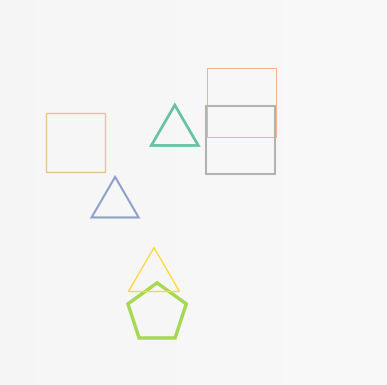[{"shape": "triangle", "thickness": 2, "radius": 0.35, "center": [0.451, 0.657]}, {"shape": "square", "thickness": 0.5, "radius": 0.45, "center": [0.623, 0.733]}, {"shape": "triangle", "thickness": 1.5, "radius": 0.35, "center": [0.297, 0.47]}, {"shape": "pentagon", "thickness": 2.5, "radius": 0.4, "center": [0.405, 0.186]}, {"shape": "triangle", "thickness": 1, "radius": 0.38, "center": [0.397, 0.281]}, {"shape": "square", "thickness": 1, "radius": 0.38, "center": [0.194, 0.629]}, {"shape": "square", "thickness": 1.5, "radius": 0.44, "center": [0.62, 0.636]}]